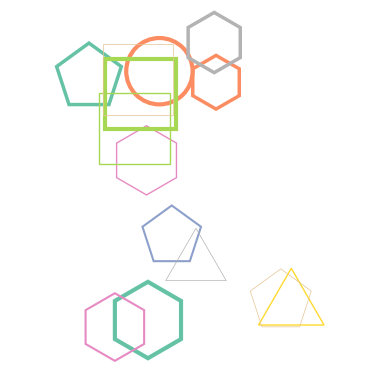[{"shape": "pentagon", "thickness": 2.5, "radius": 0.44, "center": [0.231, 0.8]}, {"shape": "hexagon", "thickness": 3, "radius": 0.5, "center": [0.384, 0.169]}, {"shape": "circle", "thickness": 3, "radius": 0.43, "center": [0.414, 0.815]}, {"shape": "hexagon", "thickness": 2.5, "radius": 0.35, "center": [0.561, 0.786]}, {"shape": "pentagon", "thickness": 1.5, "radius": 0.4, "center": [0.446, 0.386]}, {"shape": "hexagon", "thickness": 1.5, "radius": 0.44, "center": [0.298, 0.151]}, {"shape": "hexagon", "thickness": 1, "radius": 0.45, "center": [0.381, 0.583]}, {"shape": "square", "thickness": 3, "radius": 0.46, "center": [0.365, 0.756]}, {"shape": "square", "thickness": 1, "radius": 0.46, "center": [0.349, 0.666]}, {"shape": "triangle", "thickness": 1, "radius": 0.49, "center": [0.757, 0.205]}, {"shape": "pentagon", "thickness": 0.5, "radius": 0.42, "center": [0.729, 0.218]}, {"shape": "square", "thickness": 0.5, "radius": 0.46, "center": [0.359, 0.794]}, {"shape": "hexagon", "thickness": 2.5, "radius": 0.39, "center": [0.556, 0.889]}, {"shape": "triangle", "thickness": 0.5, "radius": 0.45, "center": [0.509, 0.316]}]